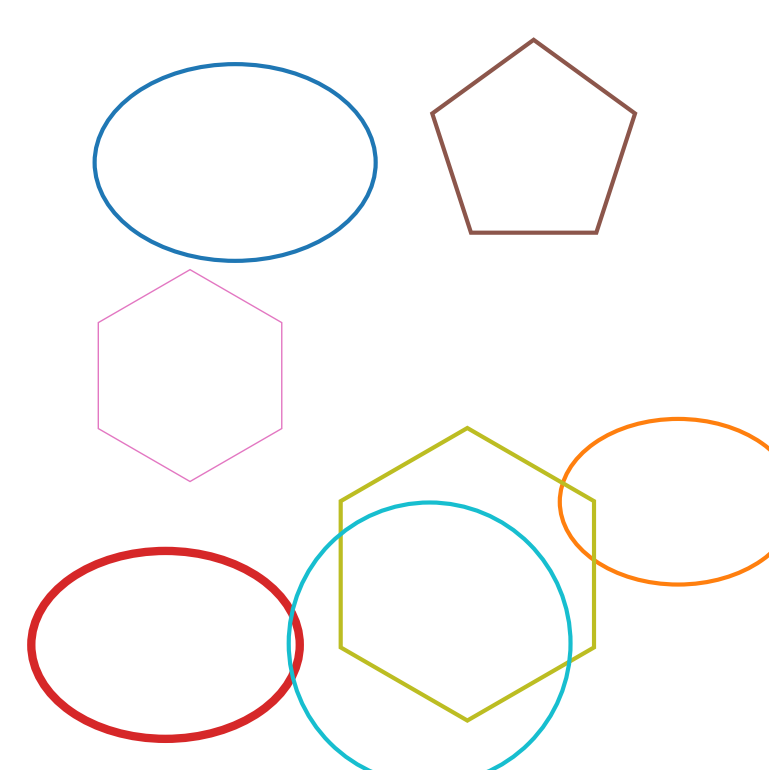[{"shape": "oval", "thickness": 1.5, "radius": 0.91, "center": [0.305, 0.789]}, {"shape": "oval", "thickness": 1.5, "radius": 0.77, "center": [0.881, 0.348]}, {"shape": "oval", "thickness": 3, "radius": 0.87, "center": [0.215, 0.162]}, {"shape": "pentagon", "thickness": 1.5, "radius": 0.69, "center": [0.693, 0.81]}, {"shape": "hexagon", "thickness": 0.5, "radius": 0.69, "center": [0.247, 0.512]}, {"shape": "hexagon", "thickness": 1.5, "radius": 0.95, "center": [0.607, 0.254]}, {"shape": "circle", "thickness": 1.5, "radius": 0.91, "center": [0.558, 0.164]}]